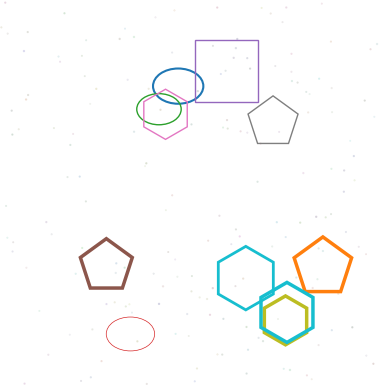[{"shape": "oval", "thickness": 1.5, "radius": 0.33, "center": [0.463, 0.776]}, {"shape": "pentagon", "thickness": 2.5, "radius": 0.39, "center": [0.839, 0.306]}, {"shape": "oval", "thickness": 1, "radius": 0.29, "center": [0.413, 0.716]}, {"shape": "oval", "thickness": 0.5, "radius": 0.31, "center": [0.339, 0.133]}, {"shape": "square", "thickness": 1, "radius": 0.41, "center": [0.589, 0.816]}, {"shape": "pentagon", "thickness": 2.5, "radius": 0.35, "center": [0.276, 0.309]}, {"shape": "hexagon", "thickness": 1, "radius": 0.33, "center": [0.43, 0.703]}, {"shape": "pentagon", "thickness": 1, "radius": 0.34, "center": [0.709, 0.683]}, {"shape": "hexagon", "thickness": 2.5, "radius": 0.32, "center": [0.742, 0.168]}, {"shape": "hexagon", "thickness": 2.5, "radius": 0.39, "center": [0.745, 0.189]}, {"shape": "hexagon", "thickness": 2, "radius": 0.41, "center": [0.638, 0.278]}]